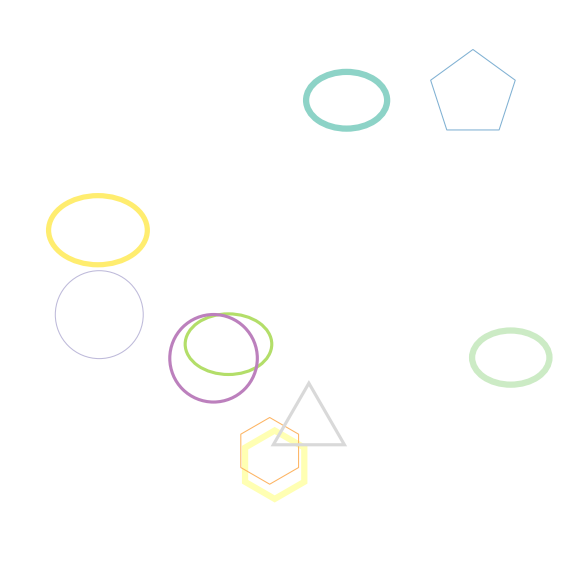[{"shape": "oval", "thickness": 3, "radius": 0.35, "center": [0.6, 0.826]}, {"shape": "hexagon", "thickness": 3, "radius": 0.3, "center": [0.476, 0.194]}, {"shape": "circle", "thickness": 0.5, "radius": 0.38, "center": [0.172, 0.454]}, {"shape": "pentagon", "thickness": 0.5, "radius": 0.39, "center": [0.819, 0.836]}, {"shape": "hexagon", "thickness": 0.5, "radius": 0.29, "center": [0.467, 0.218]}, {"shape": "oval", "thickness": 1.5, "radius": 0.37, "center": [0.396, 0.403]}, {"shape": "triangle", "thickness": 1.5, "radius": 0.36, "center": [0.535, 0.265]}, {"shape": "circle", "thickness": 1.5, "radius": 0.38, "center": [0.37, 0.379]}, {"shape": "oval", "thickness": 3, "radius": 0.33, "center": [0.884, 0.38]}, {"shape": "oval", "thickness": 2.5, "radius": 0.43, "center": [0.17, 0.601]}]